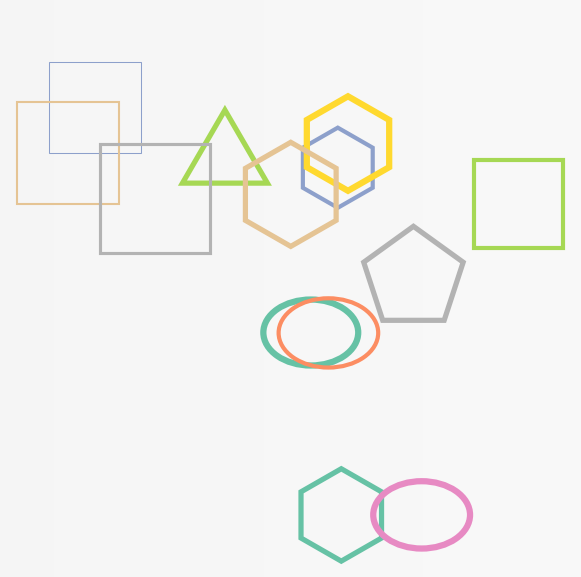[{"shape": "oval", "thickness": 3, "radius": 0.41, "center": [0.535, 0.423]}, {"shape": "hexagon", "thickness": 2.5, "radius": 0.4, "center": [0.587, 0.107]}, {"shape": "oval", "thickness": 2, "radius": 0.43, "center": [0.565, 0.423]}, {"shape": "hexagon", "thickness": 2, "radius": 0.35, "center": [0.581, 0.709]}, {"shape": "square", "thickness": 0.5, "radius": 0.39, "center": [0.164, 0.812]}, {"shape": "oval", "thickness": 3, "radius": 0.42, "center": [0.725, 0.108]}, {"shape": "square", "thickness": 2, "radius": 0.38, "center": [0.892, 0.646]}, {"shape": "triangle", "thickness": 2.5, "radius": 0.42, "center": [0.387, 0.724]}, {"shape": "hexagon", "thickness": 3, "radius": 0.41, "center": [0.599, 0.751]}, {"shape": "hexagon", "thickness": 2.5, "radius": 0.45, "center": [0.5, 0.663]}, {"shape": "square", "thickness": 1, "radius": 0.44, "center": [0.117, 0.735]}, {"shape": "pentagon", "thickness": 2.5, "radius": 0.45, "center": [0.711, 0.517]}, {"shape": "square", "thickness": 1.5, "radius": 0.47, "center": [0.267, 0.656]}]